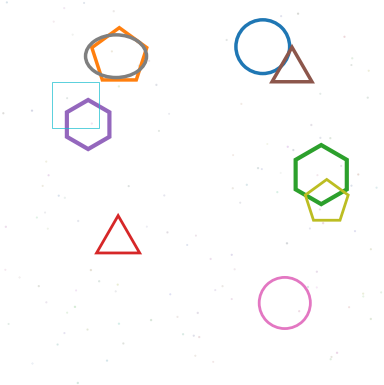[{"shape": "circle", "thickness": 2.5, "radius": 0.35, "center": [0.683, 0.879]}, {"shape": "pentagon", "thickness": 2.5, "radius": 0.37, "center": [0.31, 0.853]}, {"shape": "hexagon", "thickness": 3, "radius": 0.38, "center": [0.834, 0.546]}, {"shape": "triangle", "thickness": 2, "radius": 0.32, "center": [0.307, 0.375]}, {"shape": "hexagon", "thickness": 3, "radius": 0.32, "center": [0.229, 0.677]}, {"shape": "triangle", "thickness": 2.5, "radius": 0.3, "center": [0.758, 0.818]}, {"shape": "circle", "thickness": 2, "radius": 0.33, "center": [0.74, 0.213]}, {"shape": "oval", "thickness": 2.5, "radius": 0.4, "center": [0.301, 0.854]}, {"shape": "pentagon", "thickness": 2, "radius": 0.29, "center": [0.849, 0.475]}, {"shape": "square", "thickness": 0.5, "radius": 0.3, "center": [0.196, 0.727]}]